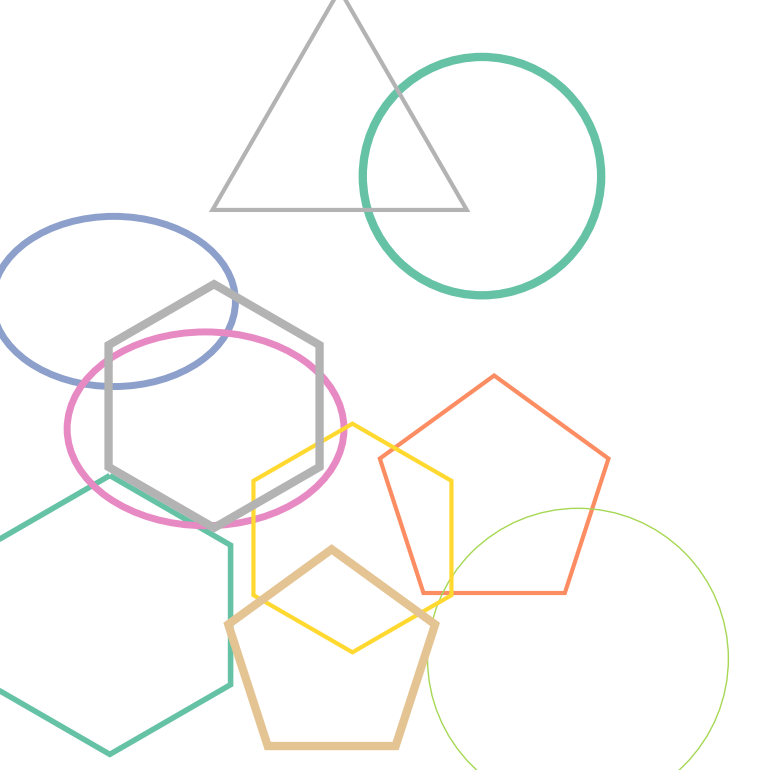[{"shape": "circle", "thickness": 3, "radius": 0.77, "center": [0.626, 0.771]}, {"shape": "hexagon", "thickness": 2, "radius": 0.91, "center": [0.143, 0.201]}, {"shape": "pentagon", "thickness": 1.5, "radius": 0.78, "center": [0.642, 0.356]}, {"shape": "oval", "thickness": 2.5, "radius": 0.79, "center": [0.148, 0.609]}, {"shape": "oval", "thickness": 2.5, "radius": 0.9, "center": [0.267, 0.443]}, {"shape": "circle", "thickness": 0.5, "radius": 0.98, "center": [0.751, 0.144]}, {"shape": "hexagon", "thickness": 1.5, "radius": 0.74, "center": [0.458, 0.301]}, {"shape": "pentagon", "thickness": 3, "radius": 0.71, "center": [0.431, 0.145]}, {"shape": "triangle", "thickness": 1.5, "radius": 0.95, "center": [0.441, 0.823]}, {"shape": "hexagon", "thickness": 3, "radius": 0.79, "center": [0.278, 0.473]}]